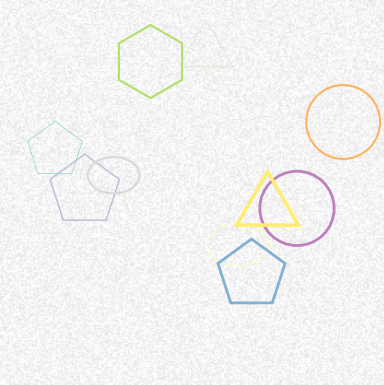[{"shape": "pentagon", "thickness": 0.5, "radius": 0.37, "center": [0.143, 0.61]}, {"shape": "oval", "thickness": 0.5, "radius": 0.4, "center": [0.618, 0.365]}, {"shape": "pentagon", "thickness": 1, "radius": 0.47, "center": [0.22, 0.505]}, {"shape": "pentagon", "thickness": 2, "radius": 0.46, "center": [0.653, 0.287]}, {"shape": "circle", "thickness": 1.5, "radius": 0.48, "center": [0.891, 0.683]}, {"shape": "hexagon", "thickness": 1.5, "radius": 0.47, "center": [0.391, 0.84]}, {"shape": "oval", "thickness": 1.5, "radius": 0.34, "center": [0.295, 0.545]}, {"shape": "circle", "thickness": 2, "radius": 0.48, "center": [0.771, 0.459]}, {"shape": "triangle", "thickness": 0.5, "radius": 0.41, "center": [0.535, 0.867]}, {"shape": "triangle", "thickness": 2.5, "radius": 0.46, "center": [0.695, 0.462]}]